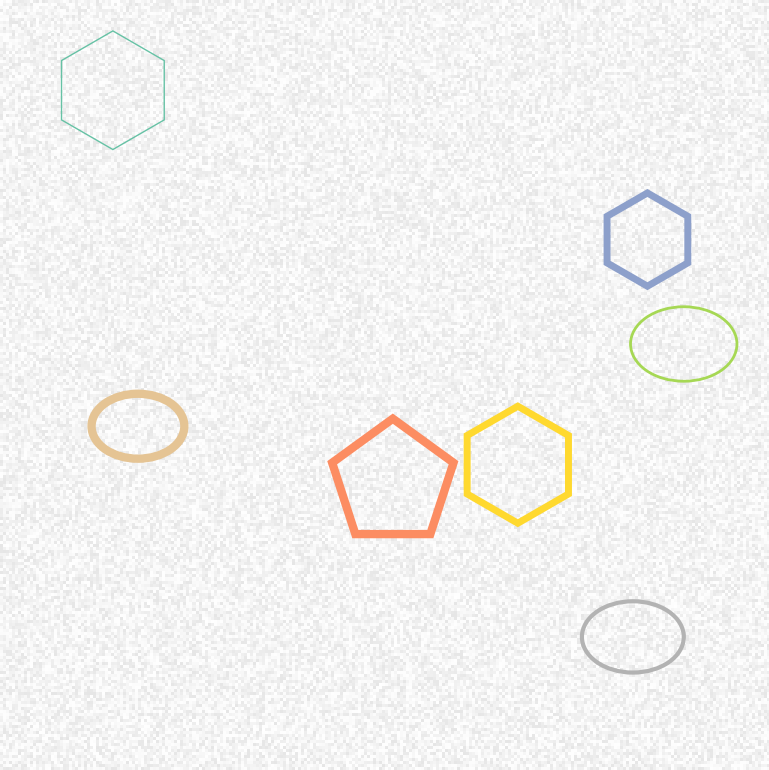[{"shape": "hexagon", "thickness": 0.5, "radius": 0.39, "center": [0.147, 0.883]}, {"shape": "pentagon", "thickness": 3, "radius": 0.41, "center": [0.51, 0.373]}, {"shape": "hexagon", "thickness": 2.5, "radius": 0.3, "center": [0.841, 0.689]}, {"shape": "oval", "thickness": 1, "radius": 0.35, "center": [0.888, 0.553]}, {"shape": "hexagon", "thickness": 2.5, "radius": 0.38, "center": [0.672, 0.396]}, {"shape": "oval", "thickness": 3, "radius": 0.3, "center": [0.179, 0.446]}, {"shape": "oval", "thickness": 1.5, "radius": 0.33, "center": [0.822, 0.173]}]